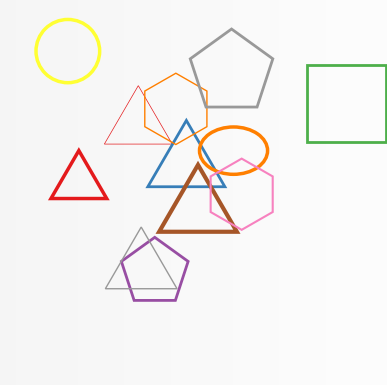[{"shape": "triangle", "thickness": 0.5, "radius": 0.51, "center": [0.357, 0.676]}, {"shape": "triangle", "thickness": 2.5, "radius": 0.42, "center": [0.203, 0.526]}, {"shape": "triangle", "thickness": 2, "radius": 0.57, "center": [0.481, 0.572]}, {"shape": "square", "thickness": 2, "radius": 0.5, "center": [0.894, 0.731]}, {"shape": "pentagon", "thickness": 2, "radius": 0.45, "center": [0.399, 0.293]}, {"shape": "hexagon", "thickness": 1, "radius": 0.46, "center": [0.454, 0.717]}, {"shape": "oval", "thickness": 2.5, "radius": 0.44, "center": [0.603, 0.609]}, {"shape": "circle", "thickness": 2.5, "radius": 0.41, "center": [0.175, 0.867]}, {"shape": "triangle", "thickness": 3, "radius": 0.58, "center": [0.511, 0.456]}, {"shape": "hexagon", "thickness": 1.5, "radius": 0.46, "center": [0.624, 0.496]}, {"shape": "pentagon", "thickness": 2, "radius": 0.56, "center": [0.598, 0.813]}, {"shape": "triangle", "thickness": 1, "radius": 0.53, "center": [0.364, 0.303]}]